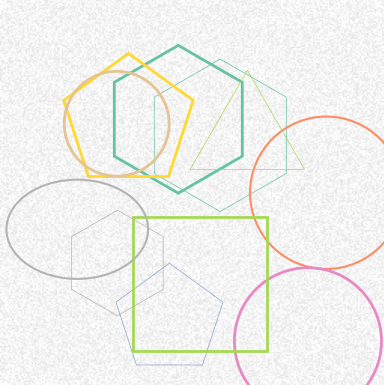[{"shape": "hexagon", "thickness": 2, "radius": 0.96, "center": [0.463, 0.69]}, {"shape": "hexagon", "thickness": 0.5, "radius": 0.99, "center": [0.572, 0.649]}, {"shape": "circle", "thickness": 1.5, "radius": 0.99, "center": [0.847, 0.499]}, {"shape": "pentagon", "thickness": 0.5, "radius": 0.73, "center": [0.44, 0.17]}, {"shape": "circle", "thickness": 2, "radius": 0.96, "center": [0.8, 0.114]}, {"shape": "square", "thickness": 2, "radius": 0.87, "center": [0.519, 0.262]}, {"shape": "triangle", "thickness": 0.5, "radius": 0.86, "center": [0.642, 0.646]}, {"shape": "pentagon", "thickness": 2, "radius": 0.88, "center": [0.334, 0.684]}, {"shape": "circle", "thickness": 2, "radius": 0.68, "center": [0.303, 0.679]}, {"shape": "oval", "thickness": 1.5, "radius": 0.92, "center": [0.201, 0.404]}, {"shape": "hexagon", "thickness": 0.5, "radius": 0.69, "center": [0.305, 0.317]}]